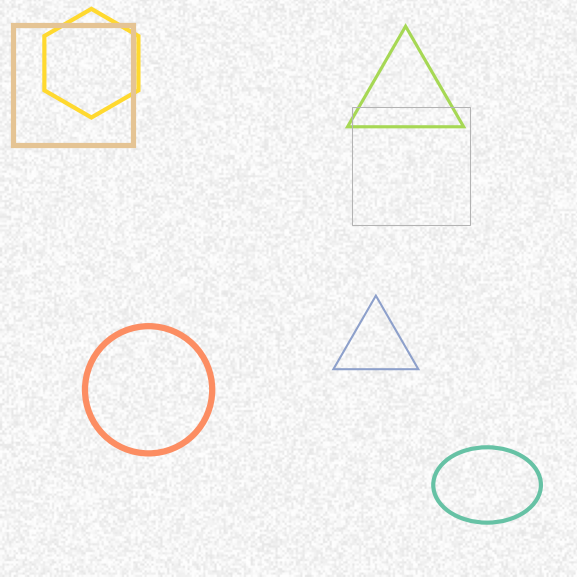[{"shape": "oval", "thickness": 2, "radius": 0.47, "center": [0.843, 0.159]}, {"shape": "circle", "thickness": 3, "radius": 0.55, "center": [0.257, 0.324]}, {"shape": "triangle", "thickness": 1, "radius": 0.42, "center": [0.651, 0.402]}, {"shape": "triangle", "thickness": 1.5, "radius": 0.58, "center": [0.702, 0.838]}, {"shape": "hexagon", "thickness": 2, "radius": 0.47, "center": [0.158, 0.89]}, {"shape": "square", "thickness": 2.5, "radius": 0.52, "center": [0.127, 0.852]}, {"shape": "square", "thickness": 0.5, "radius": 0.51, "center": [0.712, 0.711]}]